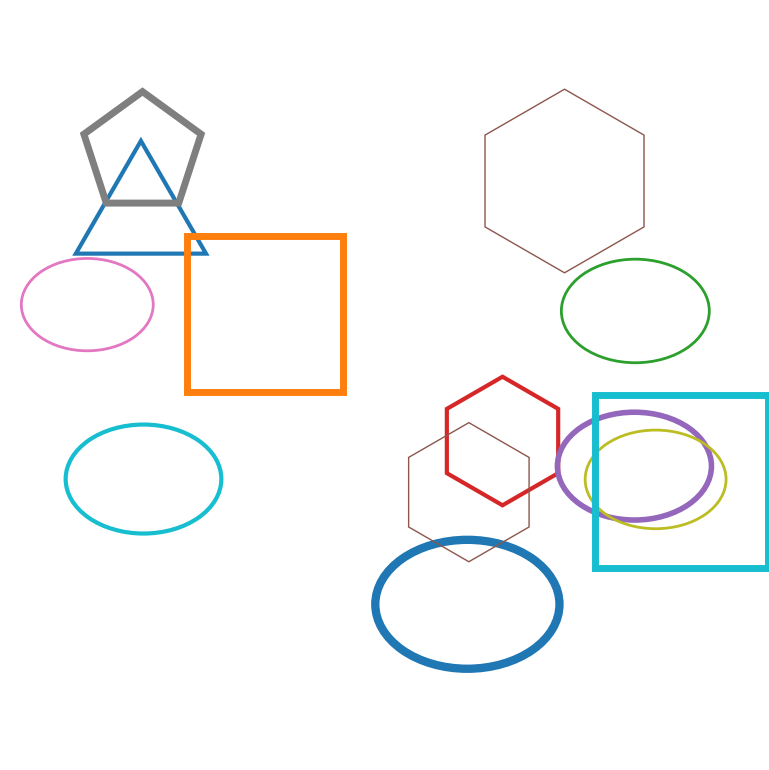[{"shape": "triangle", "thickness": 1.5, "radius": 0.49, "center": [0.183, 0.719]}, {"shape": "oval", "thickness": 3, "radius": 0.6, "center": [0.607, 0.215]}, {"shape": "square", "thickness": 2.5, "radius": 0.51, "center": [0.344, 0.592]}, {"shape": "oval", "thickness": 1, "radius": 0.48, "center": [0.825, 0.596]}, {"shape": "hexagon", "thickness": 1.5, "radius": 0.42, "center": [0.653, 0.427]}, {"shape": "oval", "thickness": 2, "radius": 0.5, "center": [0.824, 0.395]}, {"shape": "hexagon", "thickness": 0.5, "radius": 0.6, "center": [0.733, 0.765]}, {"shape": "hexagon", "thickness": 0.5, "radius": 0.45, "center": [0.609, 0.361]}, {"shape": "oval", "thickness": 1, "radius": 0.43, "center": [0.113, 0.604]}, {"shape": "pentagon", "thickness": 2.5, "radius": 0.4, "center": [0.185, 0.801]}, {"shape": "oval", "thickness": 1, "radius": 0.46, "center": [0.851, 0.377]}, {"shape": "square", "thickness": 2.5, "radius": 0.56, "center": [0.885, 0.375]}, {"shape": "oval", "thickness": 1.5, "radius": 0.51, "center": [0.186, 0.378]}]